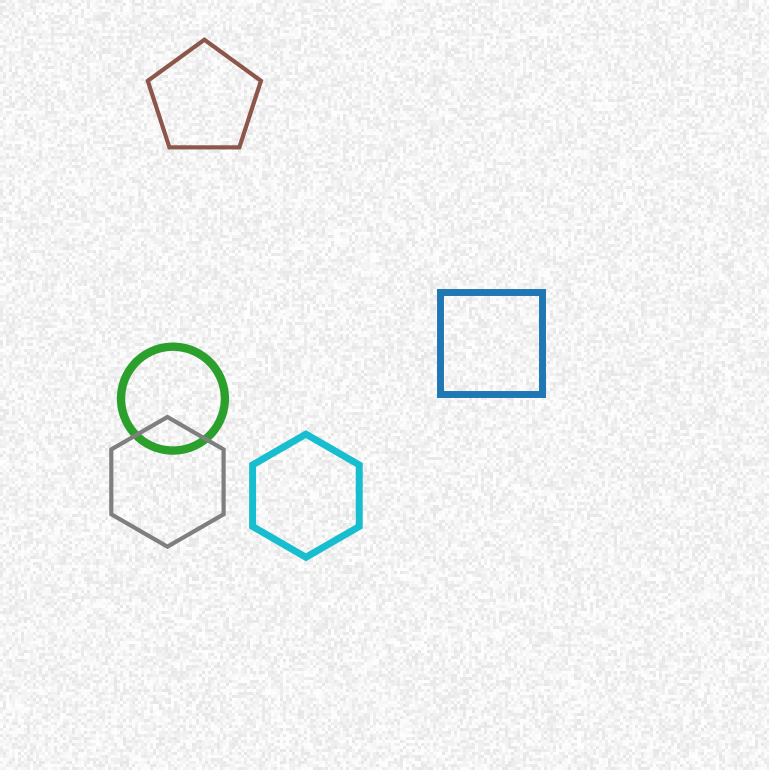[{"shape": "square", "thickness": 2.5, "radius": 0.33, "center": [0.638, 0.555]}, {"shape": "circle", "thickness": 3, "radius": 0.34, "center": [0.225, 0.482]}, {"shape": "pentagon", "thickness": 1.5, "radius": 0.39, "center": [0.265, 0.871]}, {"shape": "hexagon", "thickness": 1.5, "radius": 0.42, "center": [0.217, 0.374]}, {"shape": "hexagon", "thickness": 2.5, "radius": 0.4, "center": [0.397, 0.356]}]